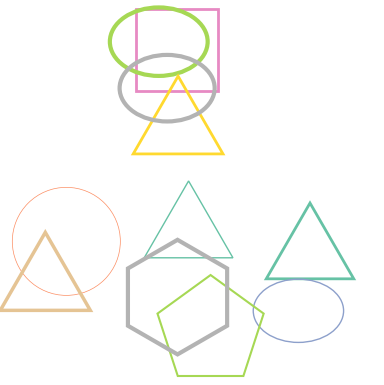[{"shape": "triangle", "thickness": 1, "radius": 0.67, "center": [0.49, 0.397]}, {"shape": "triangle", "thickness": 2, "radius": 0.66, "center": [0.805, 0.341]}, {"shape": "circle", "thickness": 0.5, "radius": 0.7, "center": [0.172, 0.373]}, {"shape": "oval", "thickness": 1, "radius": 0.59, "center": [0.775, 0.193]}, {"shape": "square", "thickness": 2, "radius": 0.53, "center": [0.459, 0.871]}, {"shape": "oval", "thickness": 3, "radius": 0.64, "center": [0.412, 0.892]}, {"shape": "pentagon", "thickness": 1.5, "radius": 0.72, "center": [0.547, 0.141]}, {"shape": "triangle", "thickness": 2, "radius": 0.67, "center": [0.463, 0.668]}, {"shape": "triangle", "thickness": 2.5, "radius": 0.67, "center": [0.118, 0.261]}, {"shape": "oval", "thickness": 3, "radius": 0.62, "center": [0.434, 0.771]}, {"shape": "hexagon", "thickness": 3, "radius": 0.74, "center": [0.461, 0.228]}]